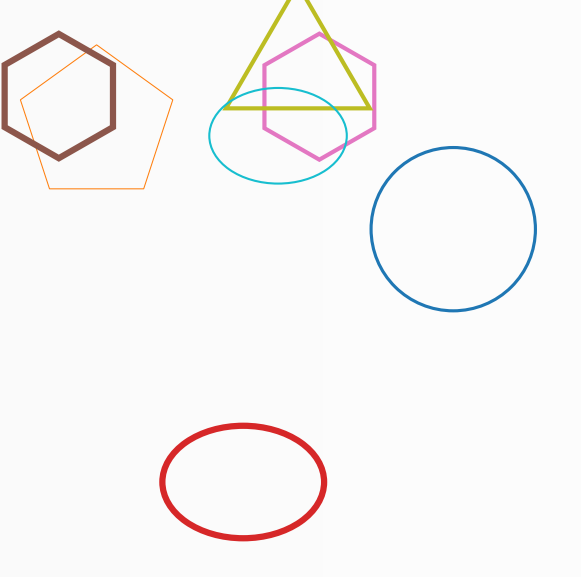[{"shape": "circle", "thickness": 1.5, "radius": 0.71, "center": [0.78, 0.602]}, {"shape": "pentagon", "thickness": 0.5, "radius": 0.69, "center": [0.166, 0.784]}, {"shape": "oval", "thickness": 3, "radius": 0.7, "center": [0.418, 0.164]}, {"shape": "hexagon", "thickness": 3, "radius": 0.54, "center": [0.101, 0.833]}, {"shape": "hexagon", "thickness": 2, "radius": 0.55, "center": [0.549, 0.832]}, {"shape": "triangle", "thickness": 2, "radius": 0.71, "center": [0.512, 0.883]}, {"shape": "oval", "thickness": 1, "radius": 0.59, "center": [0.478, 0.764]}]